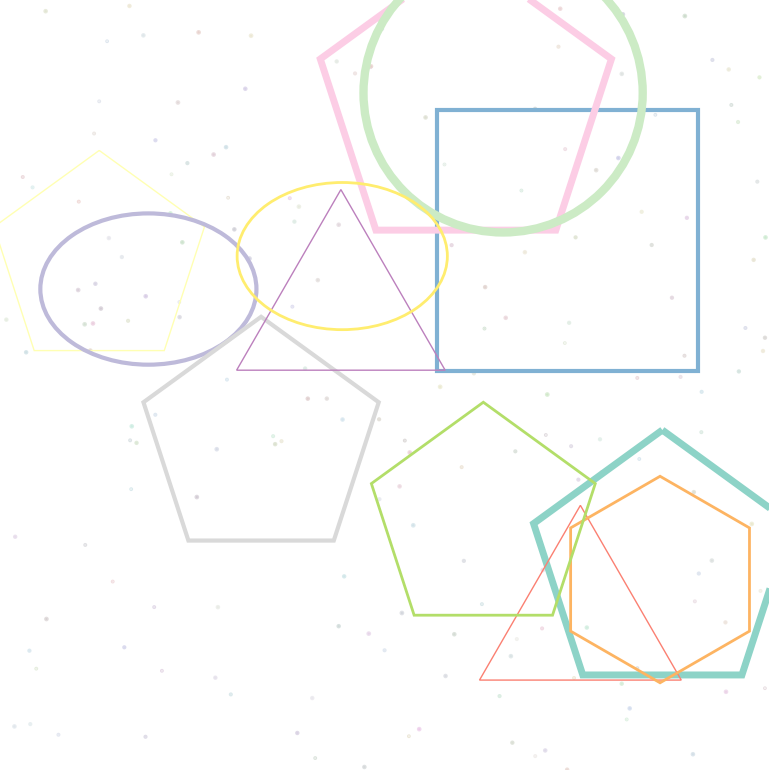[{"shape": "pentagon", "thickness": 2.5, "radius": 0.88, "center": [0.86, 0.266]}, {"shape": "pentagon", "thickness": 0.5, "radius": 0.72, "center": [0.129, 0.661]}, {"shape": "oval", "thickness": 1.5, "radius": 0.7, "center": [0.193, 0.625]}, {"shape": "triangle", "thickness": 0.5, "radius": 0.76, "center": [0.754, 0.192]}, {"shape": "square", "thickness": 1.5, "radius": 0.85, "center": [0.737, 0.687]}, {"shape": "hexagon", "thickness": 1, "radius": 0.67, "center": [0.857, 0.247]}, {"shape": "pentagon", "thickness": 1, "radius": 0.76, "center": [0.628, 0.325]}, {"shape": "pentagon", "thickness": 2.5, "radius": 0.99, "center": [0.605, 0.862]}, {"shape": "pentagon", "thickness": 1.5, "radius": 0.8, "center": [0.339, 0.428]}, {"shape": "triangle", "thickness": 0.5, "radius": 0.78, "center": [0.443, 0.597]}, {"shape": "circle", "thickness": 3, "radius": 0.91, "center": [0.653, 0.879]}, {"shape": "oval", "thickness": 1, "radius": 0.68, "center": [0.444, 0.667]}]